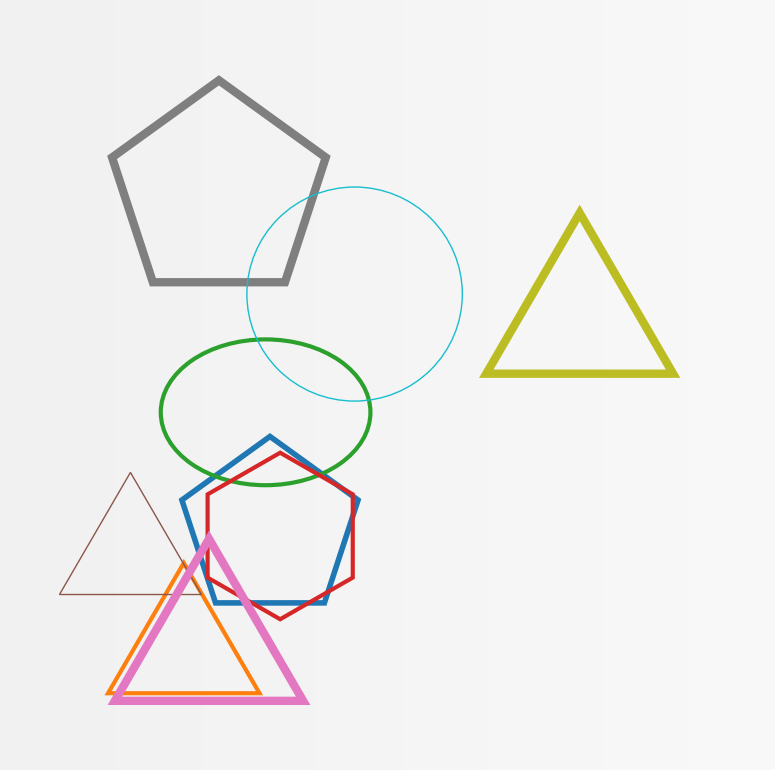[{"shape": "pentagon", "thickness": 2, "radius": 0.6, "center": [0.348, 0.314]}, {"shape": "triangle", "thickness": 1.5, "radius": 0.56, "center": [0.237, 0.156]}, {"shape": "oval", "thickness": 1.5, "radius": 0.68, "center": [0.343, 0.465]}, {"shape": "hexagon", "thickness": 1.5, "radius": 0.54, "center": [0.362, 0.304]}, {"shape": "triangle", "thickness": 0.5, "radius": 0.53, "center": [0.168, 0.281]}, {"shape": "triangle", "thickness": 3, "radius": 0.7, "center": [0.27, 0.16]}, {"shape": "pentagon", "thickness": 3, "radius": 0.72, "center": [0.282, 0.751]}, {"shape": "triangle", "thickness": 3, "radius": 0.7, "center": [0.748, 0.584]}, {"shape": "circle", "thickness": 0.5, "radius": 0.69, "center": [0.458, 0.618]}]